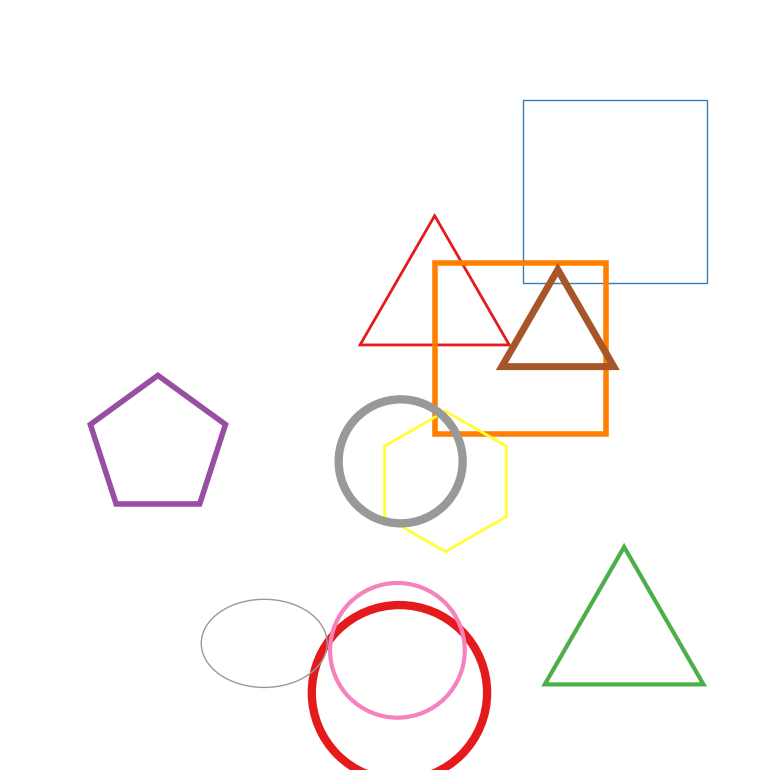[{"shape": "circle", "thickness": 3, "radius": 0.57, "center": [0.519, 0.1]}, {"shape": "triangle", "thickness": 1, "radius": 0.56, "center": [0.564, 0.608]}, {"shape": "square", "thickness": 0.5, "radius": 0.6, "center": [0.799, 0.752]}, {"shape": "triangle", "thickness": 1.5, "radius": 0.59, "center": [0.811, 0.171]}, {"shape": "pentagon", "thickness": 2, "radius": 0.46, "center": [0.205, 0.42]}, {"shape": "square", "thickness": 2, "radius": 0.56, "center": [0.676, 0.547]}, {"shape": "hexagon", "thickness": 1, "radius": 0.46, "center": [0.578, 0.375]}, {"shape": "triangle", "thickness": 2.5, "radius": 0.42, "center": [0.724, 0.566]}, {"shape": "circle", "thickness": 1.5, "radius": 0.44, "center": [0.516, 0.155]}, {"shape": "circle", "thickness": 3, "radius": 0.4, "center": [0.52, 0.401]}, {"shape": "oval", "thickness": 0.5, "radius": 0.41, "center": [0.343, 0.164]}]